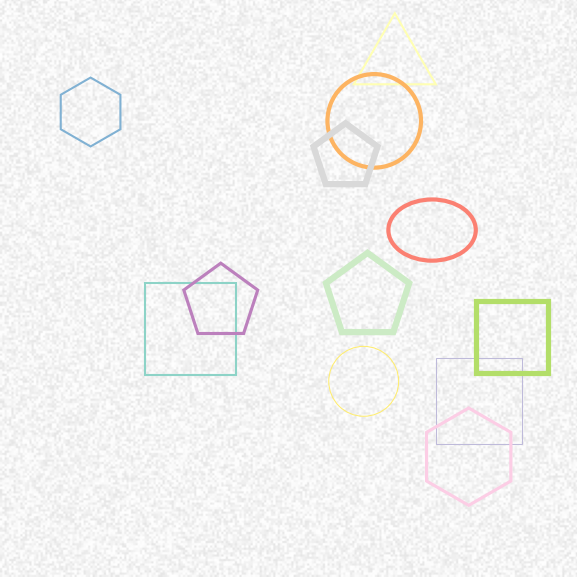[{"shape": "square", "thickness": 1, "radius": 0.39, "center": [0.33, 0.429]}, {"shape": "triangle", "thickness": 1, "radius": 0.41, "center": [0.684, 0.894]}, {"shape": "square", "thickness": 0.5, "radius": 0.38, "center": [0.829, 0.305]}, {"shape": "oval", "thickness": 2, "radius": 0.38, "center": [0.748, 0.601]}, {"shape": "hexagon", "thickness": 1, "radius": 0.3, "center": [0.157, 0.805]}, {"shape": "circle", "thickness": 2, "radius": 0.41, "center": [0.648, 0.79]}, {"shape": "square", "thickness": 2.5, "radius": 0.31, "center": [0.887, 0.416]}, {"shape": "hexagon", "thickness": 1.5, "radius": 0.42, "center": [0.812, 0.208]}, {"shape": "pentagon", "thickness": 3, "radius": 0.29, "center": [0.598, 0.727]}, {"shape": "pentagon", "thickness": 1.5, "radius": 0.34, "center": [0.382, 0.476]}, {"shape": "pentagon", "thickness": 3, "radius": 0.38, "center": [0.636, 0.485]}, {"shape": "circle", "thickness": 0.5, "radius": 0.3, "center": [0.63, 0.339]}]